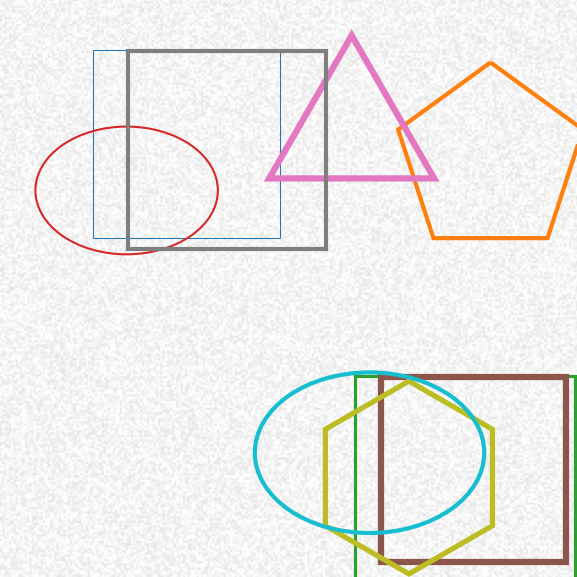[{"shape": "square", "thickness": 0.5, "radius": 0.81, "center": [0.323, 0.75]}, {"shape": "pentagon", "thickness": 2, "radius": 0.84, "center": [0.849, 0.723]}, {"shape": "square", "thickness": 1.5, "radius": 0.95, "center": [0.805, 0.158]}, {"shape": "oval", "thickness": 1, "radius": 0.79, "center": [0.219, 0.669]}, {"shape": "square", "thickness": 3, "radius": 0.8, "center": [0.819, 0.186]}, {"shape": "triangle", "thickness": 3, "radius": 0.83, "center": [0.609, 0.773]}, {"shape": "square", "thickness": 2, "radius": 0.86, "center": [0.394, 0.739]}, {"shape": "hexagon", "thickness": 2.5, "radius": 0.83, "center": [0.708, 0.172]}, {"shape": "oval", "thickness": 2, "radius": 0.99, "center": [0.64, 0.215]}]